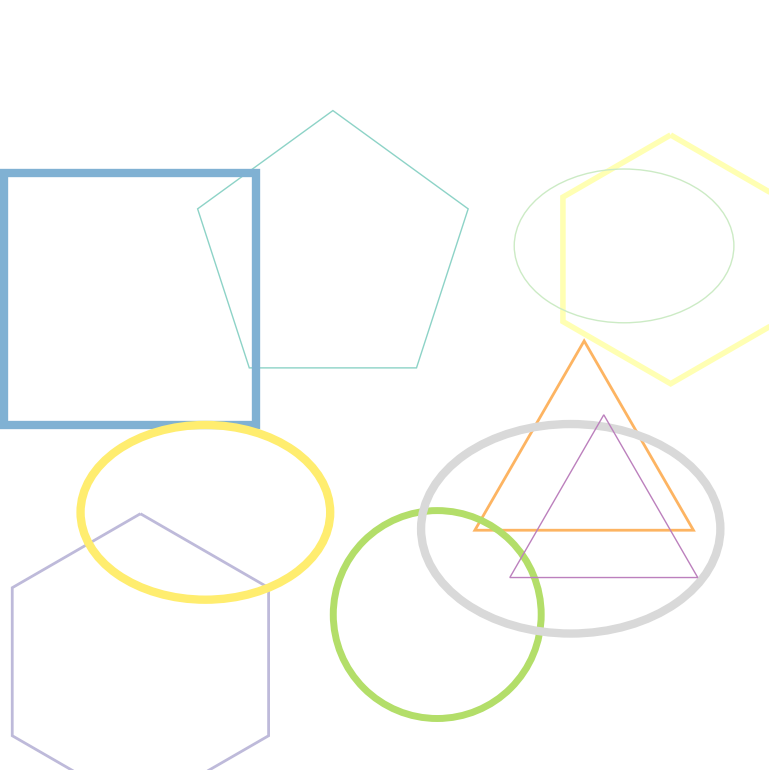[{"shape": "pentagon", "thickness": 0.5, "radius": 0.92, "center": [0.432, 0.672]}, {"shape": "hexagon", "thickness": 2, "radius": 0.81, "center": [0.871, 0.663]}, {"shape": "hexagon", "thickness": 1, "radius": 0.96, "center": [0.182, 0.141]}, {"shape": "square", "thickness": 3, "radius": 0.82, "center": [0.168, 0.612]}, {"shape": "triangle", "thickness": 1, "radius": 0.82, "center": [0.759, 0.393]}, {"shape": "circle", "thickness": 2.5, "radius": 0.68, "center": [0.568, 0.202]}, {"shape": "oval", "thickness": 3, "radius": 0.97, "center": [0.741, 0.313]}, {"shape": "triangle", "thickness": 0.5, "radius": 0.7, "center": [0.784, 0.32]}, {"shape": "oval", "thickness": 0.5, "radius": 0.71, "center": [0.81, 0.681]}, {"shape": "oval", "thickness": 3, "radius": 0.81, "center": [0.267, 0.335]}]